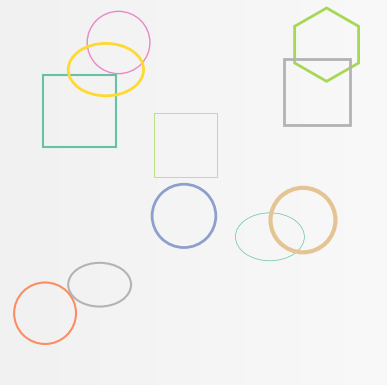[{"shape": "oval", "thickness": 0.5, "radius": 0.44, "center": [0.697, 0.385]}, {"shape": "square", "thickness": 1.5, "radius": 0.47, "center": [0.206, 0.712]}, {"shape": "circle", "thickness": 1.5, "radius": 0.4, "center": [0.116, 0.186]}, {"shape": "circle", "thickness": 2, "radius": 0.41, "center": [0.475, 0.439]}, {"shape": "circle", "thickness": 1, "radius": 0.4, "center": [0.306, 0.89]}, {"shape": "square", "thickness": 0.5, "radius": 0.41, "center": [0.479, 0.624]}, {"shape": "hexagon", "thickness": 2, "radius": 0.48, "center": [0.843, 0.884]}, {"shape": "oval", "thickness": 2, "radius": 0.49, "center": [0.273, 0.819]}, {"shape": "circle", "thickness": 3, "radius": 0.42, "center": [0.782, 0.428]}, {"shape": "square", "thickness": 2, "radius": 0.43, "center": [0.819, 0.761]}, {"shape": "oval", "thickness": 1.5, "radius": 0.41, "center": [0.257, 0.261]}]